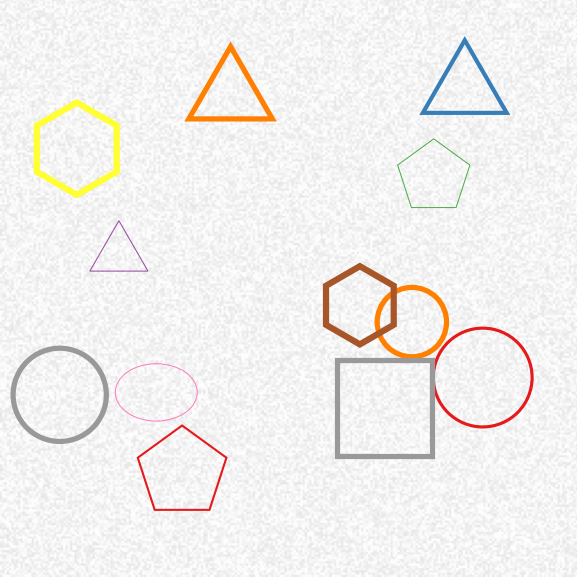[{"shape": "circle", "thickness": 1.5, "radius": 0.43, "center": [0.836, 0.345]}, {"shape": "pentagon", "thickness": 1, "radius": 0.4, "center": [0.315, 0.182]}, {"shape": "triangle", "thickness": 2, "radius": 0.42, "center": [0.805, 0.846]}, {"shape": "pentagon", "thickness": 0.5, "radius": 0.33, "center": [0.751, 0.693]}, {"shape": "triangle", "thickness": 0.5, "radius": 0.29, "center": [0.206, 0.559]}, {"shape": "triangle", "thickness": 2.5, "radius": 0.42, "center": [0.399, 0.835]}, {"shape": "circle", "thickness": 2.5, "radius": 0.3, "center": [0.713, 0.441]}, {"shape": "hexagon", "thickness": 3, "radius": 0.4, "center": [0.133, 0.742]}, {"shape": "hexagon", "thickness": 3, "radius": 0.34, "center": [0.623, 0.47]}, {"shape": "oval", "thickness": 0.5, "radius": 0.35, "center": [0.271, 0.32]}, {"shape": "circle", "thickness": 2.5, "radius": 0.4, "center": [0.103, 0.315]}, {"shape": "square", "thickness": 2.5, "radius": 0.41, "center": [0.666, 0.293]}]